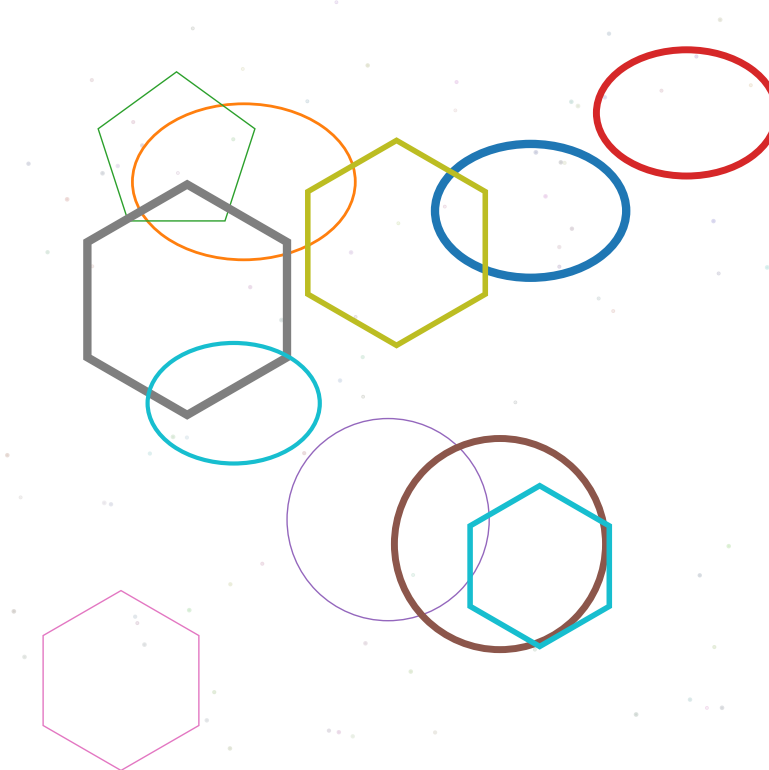[{"shape": "oval", "thickness": 3, "radius": 0.62, "center": [0.689, 0.726]}, {"shape": "oval", "thickness": 1, "radius": 0.72, "center": [0.317, 0.764]}, {"shape": "pentagon", "thickness": 0.5, "radius": 0.54, "center": [0.229, 0.8]}, {"shape": "oval", "thickness": 2.5, "radius": 0.59, "center": [0.892, 0.853]}, {"shape": "circle", "thickness": 0.5, "radius": 0.66, "center": [0.504, 0.325]}, {"shape": "circle", "thickness": 2.5, "radius": 0.69, "center": [0.649, 0.293]}, {"shape": "hexagon", "thickness": 0.5, "radius": 0.58, "center": [0.157, 0.116]}, {"shape": "hexagon", "thickness": 3, "radius": 0.75, "center": [0.243, 0.611]}, {"shape": "hexagon", "thickness": 2, "radius": 0.67, "center": [0.515, 0.685]}, {"shape": "hexagon", "thickness": 2, "radius": 0.52, "center": [0.701, 0.265]}, {"shape": "oval", "thickness": 1.5, "radius": 0.56, "center": [0.303, 0.476]}]